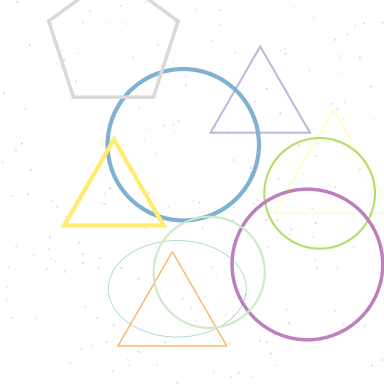[{"shape": "oval", "thickness": 0.5, "radius": 0.9, "center": [0.46, 0.25]}, {"shape": "triangle", "thickness": 1, "radius": 0.9, "center": [0.867, 0.535]}, {"shape": "triangle", "thickness": 1.5, "radius": 0.75, "center": [0.676, 0.73]}, {"shape": "circle", "thickness": 3, "radius": 0.98, "center": [0.476, 0.624]}, {"shape": "triangle", "thickness": 1, "radius": 0.82, "center": [0.448, 0.183]}, {"shape": "circle", "thickness": 1.5, "radius": 0.72, "center": [0.83, 0.498]}, {"shape": "pentagon", "thickness": 2.5, "radius": 0.88, "center": [0.295, 0.891]}, {"shape": "circle", "thickness": 2.5, "radius": 0.98, "center": [0.798, 0.313]}, {"shape": "circle", "thickness": 1.5, "radius": 0.72, "center": [0.543, 0.293]}, {"shape": "triangle", "thickness": 3, "radius": 0.75, "center": [0.296, 0.489]}]